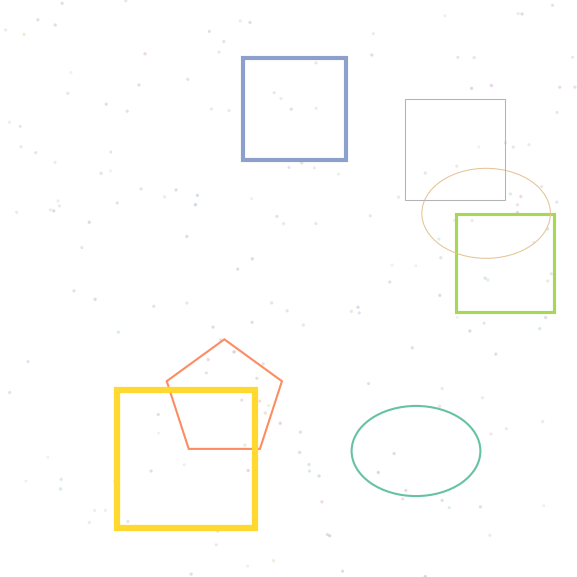[{"shape": "oval", "thickness": 1, "radius": 0.56, "center": [0.72, 0.218]}, {"shape": "pentagon", "thickness": 1, "radius": 0.52, "center": [0.388, 0.307]}, {"shape": "square", "thickness": 2, "radius": 0.44, "center": [0.51, 0.811]}, {"shape": "square", "thickness": 1.5, "radius": 0.42, "center": [0.874, 0.544]}, {"shape": "square", "thickness": 3, "radius": 0.6, "center": [0.322, 0.204]}, {"shape": "oval", "thickness": 0.5, "radius": 0.56, "center": [0.842, 0.63]}, {"shape": "square", "thickness": 0.5, "radius": 0.44, "center": [0.788, 0.74]}]